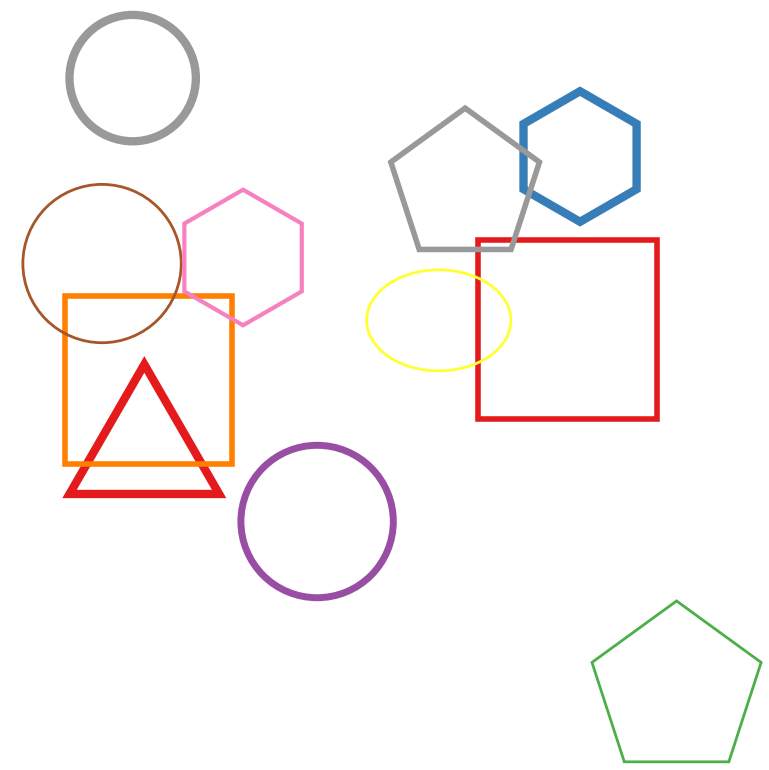[{"shape": "triangle", "thickness": 3, "radius": 0.56, "center": [0.187, 0.415]}, {"shape": "square", "thickness": 2, "radius": 0.58, "center": [0.737, 0.572]}, {"shape": "hexagon", "thickness": 3, "radius": 0.42, "center": [0.753, 0.797]}, {"shape": "pentagon", "thickness": 1, "radius": 0.58, "center": [0.879, 0.104]}, {"shape": "circle", "thickness": 2.5, "radius": 0.49, "center": [0.412, 0.323]}, {"shape": "square", "thickness": 2, "radius": 0.54, "center": [0.193, 0.507]}, {"shape": "oval", "thickness": 1, "radius": 0.47, "center": [0.57, 0.584]}, {"shape": "circle", "thickness": 1, "radius": 0.51, "center": [0.133, 0.658]}, {"shape": "hexagon", "thickness": 1.5, "radius": 0.44, "center": [0.316, 0.666]}, {"shape": "pentagon", "thickness": 2, "radius": 0.51, "center": [0.604, 0.758]}, {"shape": "circle", "thickness": 3, "radius": 0.41, "center": [0.172, 0.899]}]